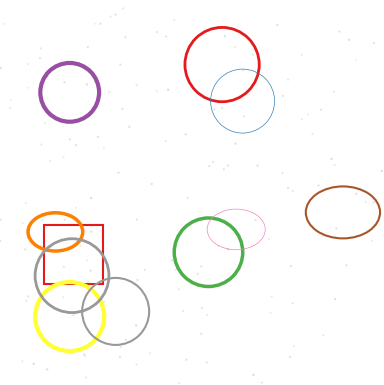[{"shape": "square", "thickness": 1.5, "radius": 0.38, "center": [0.191, 0.339]}, {"shape": "circle", "thickness": 2, "radius": 0.48, "center": [0.577, 0.832]}, {"shape": "circle", "thickness": 0.5, "radius": 0.42, "center": [0.63, 0.737]}, {"shape": "circle", "thickness": 2.5, "radius": 0.44, "center": [0.542, 0.345]}, {"shape": "circle", "thickness": 3, "radius": 0.38, "center": [0.181, 0.76]}, {"shape": "oval", "thickness": 2.5, "radius": 0.36, "center": [0.144, 0.398]}, {"shape": "circle", "thickness": 3, "radius": 0.45, "center": [0.181, 0.178]}, {"shape": "oval", "thickness": 1.5, "radius": 0.48, "center": [0.891, 0.448]}, {"shape": "oval", "thickness": 0.5, "radius": 0.38, "center": [0.613, 0.404]}, {"shape": "circle", "thickness": 1.5, "radius": 0.44, "center": [0.3, 0.191]}, {"shape": "circle", "thickness": 2, "radius": 0.48, "center": [0.187, 0.284]}]